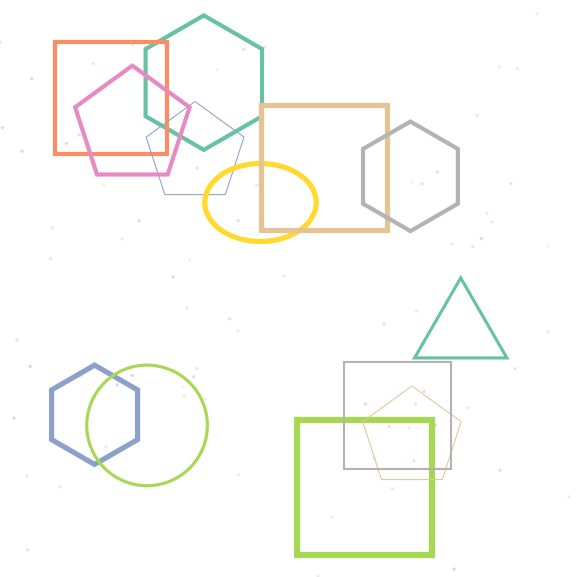[{"shape": "triangle", "thickness": 1.5, "radius": 0.46, "center": [0.798, 0.426]}, {"shape": "hexagon", "thickness": 2, "radius": 0.58, "center": [0.353, 0.856]}, {"shape": "square", "thickness": 2, "radius": 0.49, "center": [0.192, 0.83]}, {"shape": "hexagon", "thickness": 2.5, "radius": 0.43, "center": [0.164, 0.281]}, {"shape": "pentagon", "thickness": 0.5, "radius": 0.45, "center": [0.338, 0.734]}, {"shape": "pentagon", "thickness": 2, "radius": 0.52, "center": [0.229, 0.781]}, {"shape": "square", "thickness": 3, "radius": 0.58, "center": [0.631, 0.154]}, {"shape": "circle", "thickness": 1.5, "radius": 0.52, "center": [0.255, 0.263]}, {"shape": "oval", "thickness": 2.5, "radius": 0.48, "center": [0.451, 0.648]}, {"shape": "square", "thickness": 2.5, "radius": 0.54, "center": [0.561, 0.709]}, {"shape": "pentagon", "thickness": 0.5, "radius": 0.45, "center": [0.713, 0.241]}, {"shape": "square", "thickness": 1, "radius": 0.46, "center": [0.688, 0.279]}, {"shape": "hexagon", "thickness": 2, "radius": 0.47, "center": [0.711, 0.694]}]